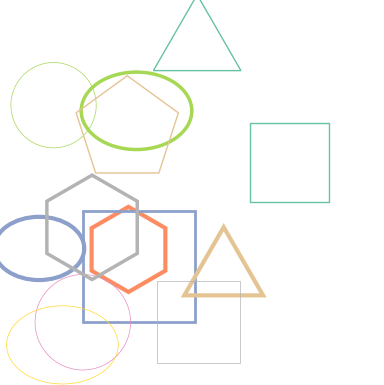[{"shape": "triangle", "thickness": 1, "radius": 0.66, "center": [0.512, 0.882]}, {"shape": "square", "thickness": 1, "radius": 0.51, "center": [0.751, 0.577]}, {"shape": "hexagon", "thickness": 3, "radius": 0.55, "center": [0.334, 0.352]}, {"shape": "square", "thickness": 2, "radius": 0.72, "center": [0.361, 0.308]}, {"shape": "oval", "thickness": 3, "radius": 0.59, "center": [0.101, 0.355]}, {"shape": "circle", "thickness": 0.5, "radius": 0.62, "center": [0.215, 0.163]}, {"shape": "circle", "thickness": 0.5, "radius": 0.55, "center": [0.139, 0.727]}, {"shape": "oval", "thickness": 2.5, "radius": 0.72, "center": [0.355, 0.712]}, {"shape": "oval", "thickness": 0.5, "radius": 0.73, "center": [0.162, 0.104]}, {"shape": "triangle", "thickness": 3, "radius": 0.59, "center": [0.581, 0.292]}, {"shape": "pentagon", "thickness": 1, "radius": 0.7, "center": [0.331, 0.664]}, {"shape": "square", "thickness": 0.5, "radius": 0.53, "center": [0.515, 0.163]}, {"shape": "hexagon", "thickness": 2.5, "radius": 0.68, "center": [0.239, 0.41]}]